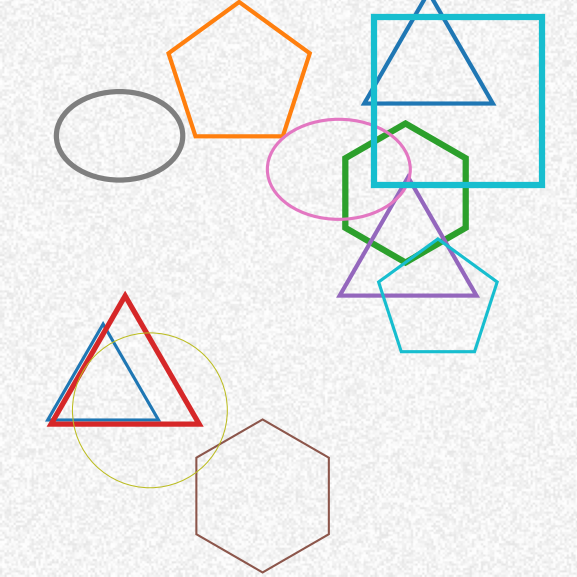[{"shape": "triangle", "thickness": 1.5, "radius": 0.55, "center": [0.179, 0.327]}, {"shape": "triangle", "thickness": 2, "radius": 0.64, "center": [0.742, 0.884]}, {"shape": "pentagon", "thickness": 2, "radius": 0.64, "center": [0.414, 0.867]}, {"shape": "hexagon", "thickness": 3, "radius": 0.6, "center": [0.702, 0.665]}, {"shape": "triangle", "thickness": 2.5, "radius": 0.74, "center": [0.217, 0.339]}, {"shape": "triangle", "thickness": 2, "radius": 0.68, "center": [0.707, 0.556]}, {"shape": "hexagon", "thickness": 1, "radius": 0.66, "center": [0.455, 0.14]}, {"shape": "oval", "thickness": 1.5, "radius": 0.62, "center": [0.587, 0.706]}, {"shape": "oval", "thickness": 2.5, "radius": 0.55, "center": [0.207, 0.764]}, {"shape": "circle", "thickness": 0.5, "radius": 0.67, "center": [0.26, 0.289]}, {"shape": "square", "thickness": 3, "radius": 0.73, "center": [0.794, 0.824]}, {"shape": "pentagon", "thickness": 1.5, "radius": 0.54, "center": [0.758, 0.477]}]